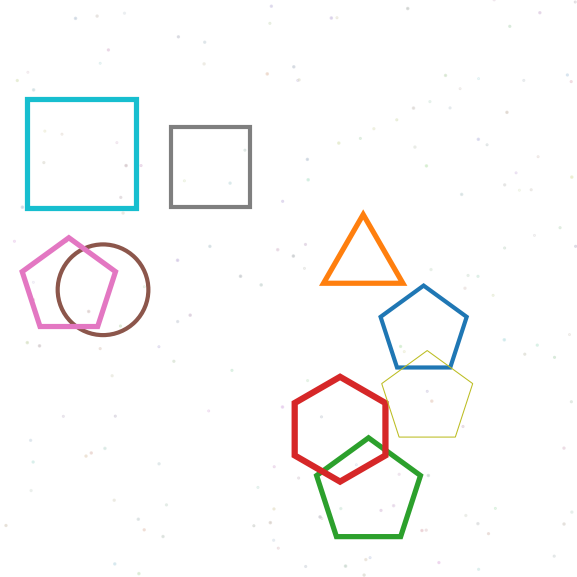[{"shape": "pentagon", "thickness": 2, "radius": 0.39, "center": [0.734, 0.426]}, {"shape": "triangle", "thickness": 2.5, "radius": 0.4, "center": [0.629, 0.548]}, {"shape": "pentagon", "thickness": 2.5, "radius": 0.47, "center": [0.638, 0.146]}, {"shape": "hexagon", "thickness": 3, "radius": 0.45, "center": [0.589, 0.256]}, {"shape": "circle", "thickness": 2, "radius": 0.39, "center": [0.178, 0.497]}, {"shape": "pentagon", "thickness": 2.5, "radius": 0.42, "center": [0.119, 0.502]}, {"shape": "square", "thickness": 2, "radius": 0.34, "center": [0.365, 0.71]}, {"shape": "pentagon", "thickness": 0.5, "radius": 0.41, "center": [0.74, 0.309]}, {"shape": "square", "thickness": 2.5, "radius": 0.47, "center": [0.14, 0.733]}]